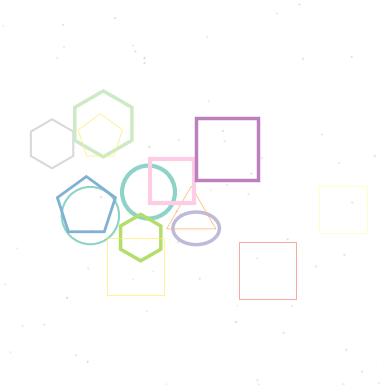[{"shape": "circle", "thickness": 3, "radius": 0.34, "center": [0.386, 0.501]}, {"shape": "circle", "thickness": 1.5, "radius": 0.37, "center": [0.235, 0.44]}, {"shape": "square", "thickness": 0.5, "radius": 0.31, "center": [0.891, 0.456]}, {"shape": "oval", "thickness": 2.5, "radius": 0.3, "center": [0.509, 0.407]}, {"shape": "square", "thickness": 0.5, "radius": 0.37, "center": [0.694, 0.298]}, {"shape": "pentagon", "thickness": 2, "radius": 0.4, "center": [0.224, 0.462]}, {"shape": "triangle", "thickness": 0.5, "radius": 0.37, "center": [0.497, 0.442]}, {"shape": "hexagon", "thickness": 2.5, "radius": 0.3, "center": [0.365, 0.383]}, {"shape": "square", "thickness": 3, "radius": 0.29, "center": [0.447, 0.529]}, {"shape": "hexagon", "thickness": 1.5, "radius": 0.32, "center": [0.135, 0.626]}, {"shape": "square", "thickness": 2.5, "radius": 0.4, "center": [0.589, 0.614]}, {"shape": "hexagon", "thickness": 2.5, "radius": 0.43, "center": [0.268, 0.678]}, {"shape": "square", "thickness": 0.5, "radius": 0.37, "center": [0.352, 0.308]}, {"shape": "pentagon", "thickness": 0.5, "radius": 0.3, "center": [0.26, 0.644]}]